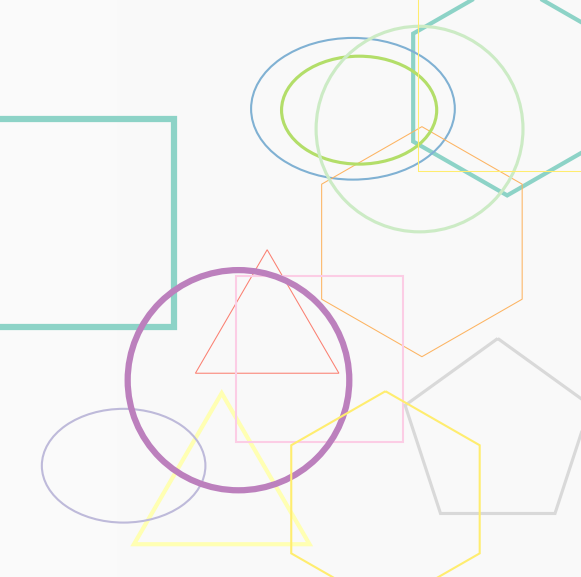[{"shape": "hexagon", "thickness": 2, "radius": 0.93, "center": [0.873, 0.848]}, {"shape": "square", "thickness": 3, "radius": 0.9, "center": [0.119, 0.613]}, {"shape": "triangle", "thickness": 2, "radius": 0.87, "center": [0.381, 0.144]}, {"shape": "oval", "thickness": 1, "radius": 0.7, "center": [0.213, 0.193]}, {"shape": "triangle", "thickness": 0.5, "radius": 0.71, "center": [0.46, 0.424]}, {"shape": "oval", "thickness": 1, "radius": 0.88, "center": [0.607, 0.811]}, {"shape": "hexagon", "thickness": 0.5, "radius": 1.0, "center": [0.726, 0.581]}, {"shape": "oval", "thickness": 1.5, "radius": 0.67, "center": [0.618, 0.808]}, {"shape": "square", "thickness": 1, "radius": 0.72, "center": [0.55, 0.378]}, {"shape": "pentagon", "thickness": 1.5, "radius": 0.84, "center": [0.856, 0.246]}, {"shape": "circle", "thickness": 3, "radius": 0.95, "center": [0.41, 0.341]}, {"shape": "circle", "thickness": 1.5, "radius": 0.89, "center": [0.722, 0.776]}, {"shape": "hexagon", "thickness": 1, "radius": 0.94, "center": [0.663, 0.135]}, {"shape": "square", "thickness": 0.5, "radius": 0.76, "center": [0.87, 0.856]}]